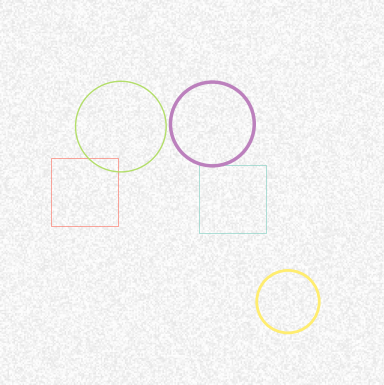[{"shape": "square", "thickness": 0.5, "radius": 0.44, "center": [0.604, 0.483]}, {"shape": "square", "thickness": 0.5, "radius": 0.44, "center": [0.219, 0.502]}, {"shape": "circle", "thickness": 1, "radius": 0.59, "center": [0.314, 0.671]}, {"shape": "circle", "thickness": 2.5, "radius": 0.54, "center": [0.552, 0.678]}, {"shape": "circle", "thickness": 2, "radius": 0.41, "center": [0.748, 0.216]}]